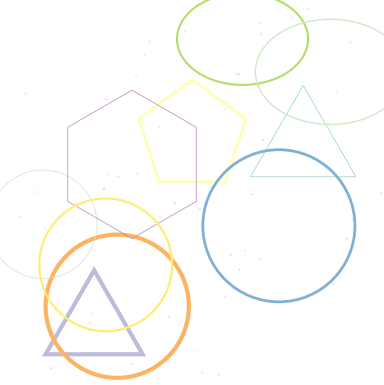[{"shape": "triangle", "thickness": 0.5, "radius": 0.79, "center": [0.788, 0.62]}, {"shape": "pentagon", "thickness": 2, "radius": 0.73, "center": [0.499, 0.646]}, {"shape": "triangle", "thickness": 3, "radius": 0.73, "center": [0.244, 0.153]}, {"shape": "circle", "thickness": 2, "radius": 0.99, "center": [0.724, 0.414]}, {"shape": "circle", "thickness": 3, "radius": 0.93, "center": [0.304, 0.205]}, {"shape": "oval", "thickness": 1.5, "radius": 0.85, "center": [0.63, 0.899]}, {"shape": "circle", "thickness": 0.5, "radius": 0.7, "center": [0.111, 0.417]}, {"shape": "hexagon", "thickness": 0.5, "radius": 0.96, "center": [0.343, 0.573]}, {"shape": "oval", "thickness": 1, "radius": 0.98, "center": [0.858, 0.813]}, {"shape": "circle", "thickness": 1.5, "radius": 0.86, "center": [0.275, 0.312]}]